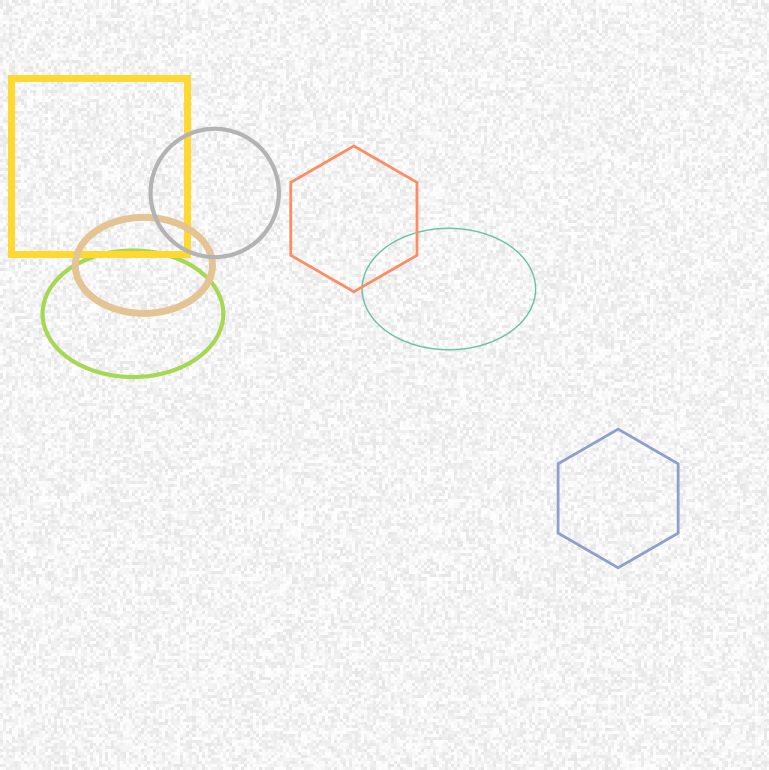[{"shape": "oval", "thickness": 0.5, "radius": 0.56, "center": [0.583, 0.625]}, {"shape": "hexagon", "thickness": 1, "radius": 0.47, "center": [0.46, 0.716]}, {"shape": "hexagon", "thickness": 1, "radius": 0.45, "center": [0.803, 0.353]}, {"shape": "oval", "thickness": 1.5, "radius": 0.59, "center": [0.173, 0.592]}, {"shape": "square", "thickness": 2.5, "radius": 0.57, "center": [0.129, 0.784]}, {"shape": "oval", "thickness": 2.5, "radius": 0.45, "center": [0.187, 0.655]}, {"shape": "circle", "thickness": 1.5, "radius": 0.42, "center": [0.279, 0.749]}]